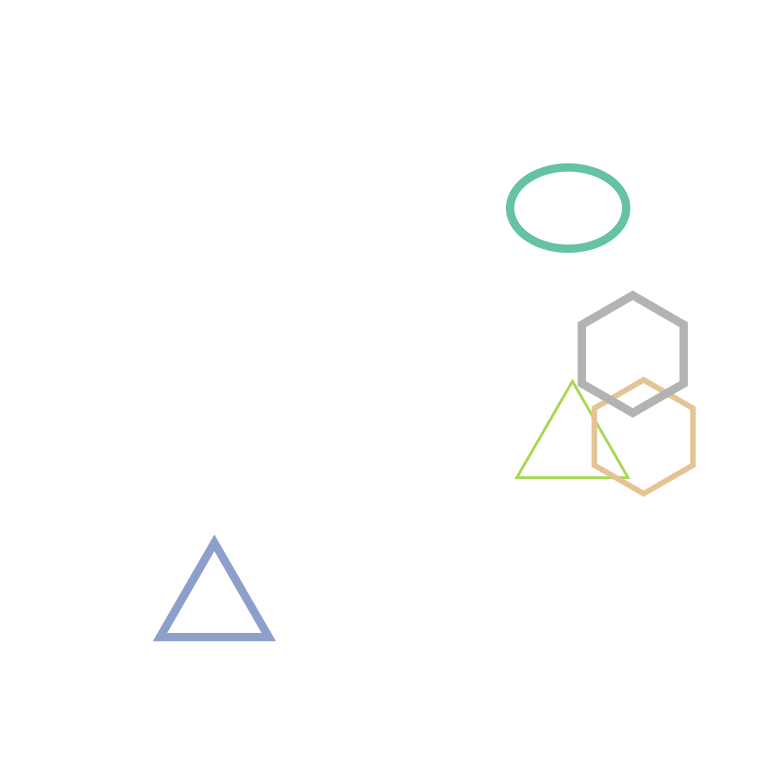[{"shape": "oval", "thickness": 3, "radius": 0.38, "center": [0.738, 0.73]}, {"shape": "triangle", "thickness": 3, "radius": 0.41, "center": [0.278, 0.213]}, {"shape": "triangle", "thickness": 1, "radius": 0.42, "center": [0.743, 0.421]}, {"shape": "hexagon", "thickness": 2, "radius": 0.37, "center": [0.836, 0.433]}, {"shape": "hexagon", "thickness": 3, "radius": 0.38, "center": [0.822, 0.54]}]